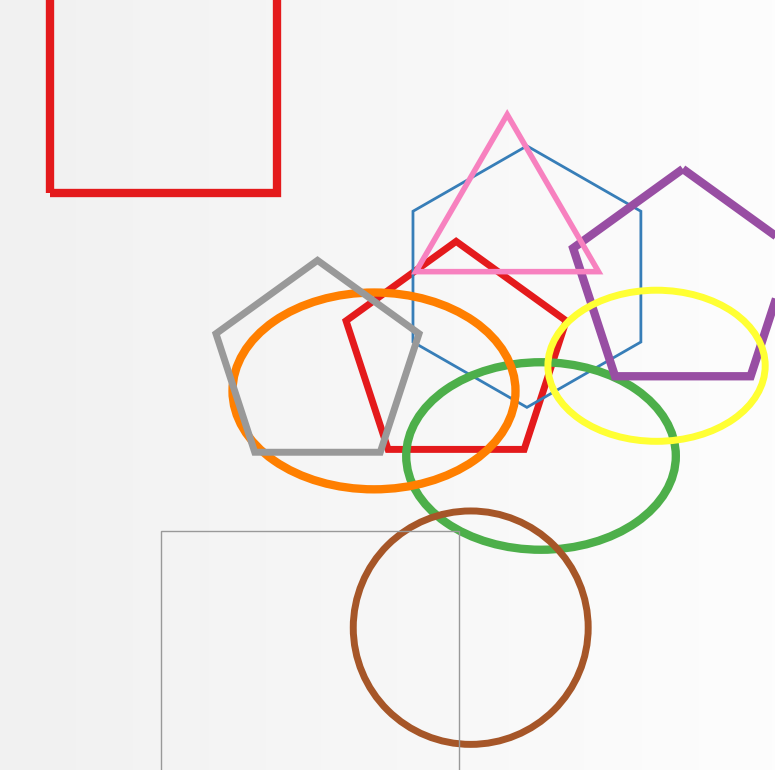[{"shape": "pentagon", "thickness": 2.5, "radius": 0.75, "center": [0.589, 0.537]}, {"shape": "square", "thickness": 3, "radius": 0.73, "center": [0.211, 0.896]}, {"shape": "hexagon", "thickness": 1, "radius": 0.85, "center": [0.68, 0.641]}, {"shape": "oval", "thickness": 3, "radius": 0.87, "center": [0.698, 0.408]}, {"shape": "pentagon", "thickness": 3, "radius": 0.74, "center": [0.881, 0.632]}, {"shape": "oval", "thickness": 3, "radius": 0.91, "center": [0.483, 0.492]}, {"shape": "oval", "thickness": 2.5, "radius": 0.7, "center": [0.847, 0.525]}, {"shape": "circle", "thickness": 2.5, "radius": 0.76, "center": [0.607, 0.185]}, {"shape": "triangle", "thickness": 2, "radius": 0.68, "center": [0.654, 0.715]}, {"shape": "pentagon", "thickness": 2.5, "radius": 0.69, "center": [0.41, 0.524]}, {"shape": "square", "thickness": 0.5, "radius": 0.96, "center": [0.4, 0.118]}]